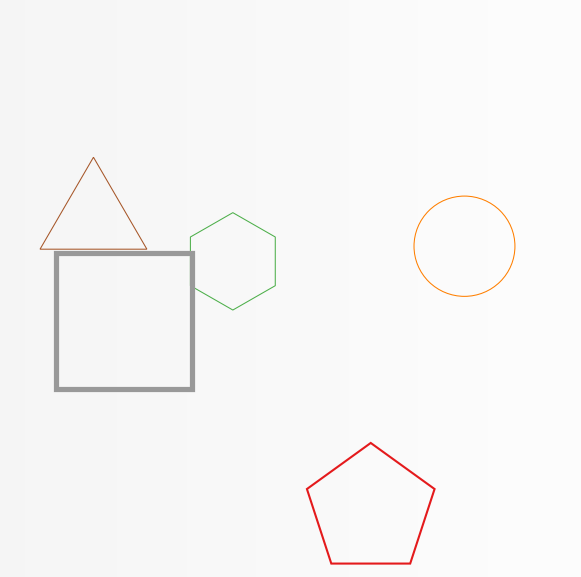[{"shape": "pentagon", "thickness": 1, "radius": 0.58, "center": [0.638, 0.117]}, {"shape": "hexagon", "thickness": 0.5, "radius": 0.42, "center": [0.401, 0.547]}, {"shape": "circle", "thickness": 0.5, "radius": 0.43, "center": [0.799, 0.573]}, {"shape": "triangle", "thickness": 0.5, "radius": 0.53, "center": [0.161, 0.621]}, {"shape": "square", "thickness": 2.5, "radius": 0.59, "center": [0.213, 0.443]}]